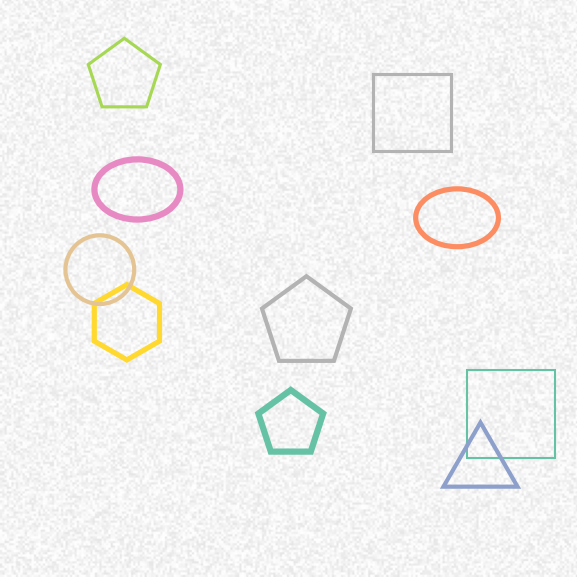[{"shape": "pentagon", "thickness": 3, "radius": 0.29, "center": [0.504, 0.265]}, {"shape": "square", "thickness": 1, "radius": 0.38, "center": [0.885, 0.282]}, {"shape": "oval", "thickness": 2.5, "radius": 0.36, "center": [0.791, 0.622]}, {"shape": "triangle", "thickness": 2, "radius": 0.37, "center": [0.832, 0.193]}, {"shape": "oval", "thickness": 3, "radius": 0.37, "center": [0.238, 0.671]}, {"shape": "pentagon", "thickness": 1.5, "radius": 0.33, "center": [0.215, 0.867]}, {"shape": "hexagon", "thickness": 2.5, "radius": 0.33, "center": [0.22, 0.441]}, {"shape": "circle", "thickness": 2, "radius": 0.3, "center": [0.173, 0.532]}, {"shape": "square", "thickness": 1.5, "radius": 0.34, "center": [0.714, 0.804]}, {"shape": "pentagon", "thickness": 2, "radius": 0.4, "center": [0.531, 0.44]}]